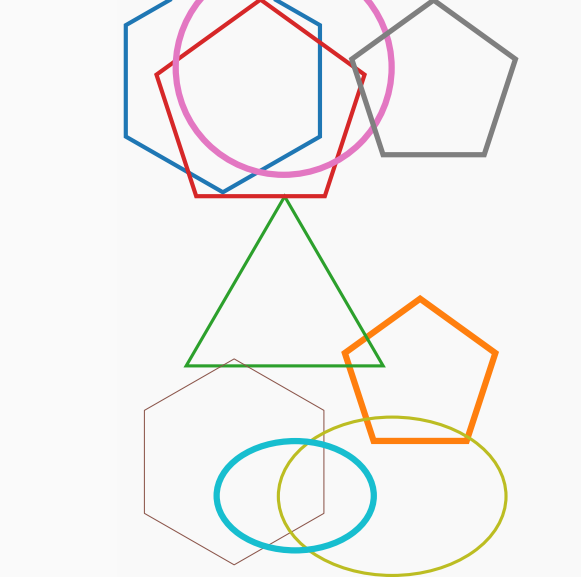[{"shape": "hexagon", "thickness": 2, "radius": 0.96, "center": [0.383, 0.859]}, {"shape": "pentagon", "thickness": 3, "radius": 0.68, "center": [0.723, 0.346]}, {"shape": "triangle", "thickness": 1.5, "radius": 0.98, "center": [0.49, 0.463]}, {"shape": "pentagon", "thickness": 2, "radius": 0.94, "center": [0.448, 0.812]}, {"shape": "hexagon", "thickness": 0.5, "radius": 0.89, "center": [0.403, 0.199]}, {"shape": "circle", "thickness": 3, "radius": 0.93, "center": [0.488, 0.882]}, {"shape": "pentagon", "thickness": 2.5, "radius": 0.74, "center": [0.746, 0.851]}, {"shape": "oval", "thickness": 1.5, "radius": 0.98, "center": [0.675, 0.14]}, {"shape": "oval", "thickness": 3, "radius": 0.68, "center": [0.508, 0.141]}]